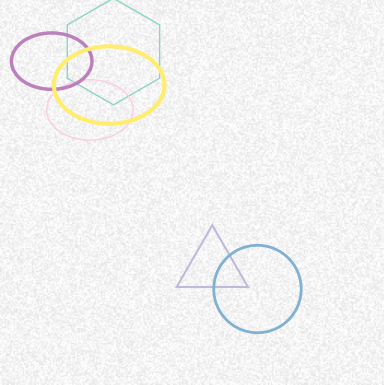[{"shape": "hexagon", "thickness": 1, "radius": 0.69, "center": [0.295, 0.866]}, {"shape": "triangle", "thickness": 1.5, "radius": 0.53, "center": [0.551, 0.308]}, {"shape": "circle", "thickness": 2, "radius": 0.57, "center": [0.669, 0.249]}, {"shape": "oval", "thickness": 1, "radius": 0.56, "center": [0.234, 0.714]}, {"shape": "oval", "thickness": 2.5, "radius": 0.52, "center": [0.134, 0.841]}, {"shape": "oval", "thickness": 3, "radius": 0.72, "center": [0.284, 0.779]}]